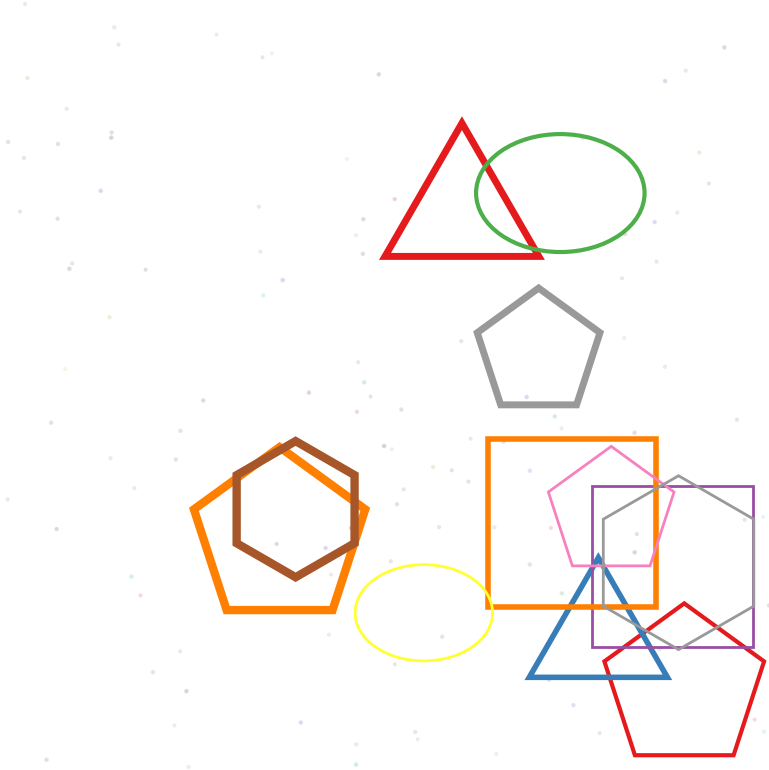[{"shape": "triangle", "thickness": 2.5, "radius": 0.58, "center": [0.6, 0.725]}, {"shape": "pentagon", "thickness": 1.5, "radius": 0.55, "center": [0.889, 0.107]}, {"shape": "triangle", "thickness": 2, "radius": 0.52, "center": [0.777, 0.172]}, {"shape": "oval", "thickness": 1.5, "radius": 0.55, "center": [0.728, 0.749]}, {"shape": "square", "thickness": 1, "radius": 0.52, "center": [0.873, 0.264]}, {"shape": "square", "thickness": 2, "radius": 0.55, "center": [0.743, 0.32]}, {"shape": "pentagon", "thickness": 3, "radius": 0.58, "center": [0.363, 0.302]}, {"shape": "oval", "thickness": 1, "radius": 0.45, "center": [0.55, 0.204]}, {"shape": "hexagon", "thickness": 3, "radius": 0.44, "center": [0.384, 0.339]}, {"shape": "pentagon", "thickness": 1, "radius": 0.43, "center": [0.794, 0.335]}, {"shape": "pentagon", "thickness": 2.5, "radius": 0.42, "center": [0.7, 0.542]}, {"shape": "hexagon", "thickness": 1, "radius": 0.56, "center": [0.881, 0.269]}]